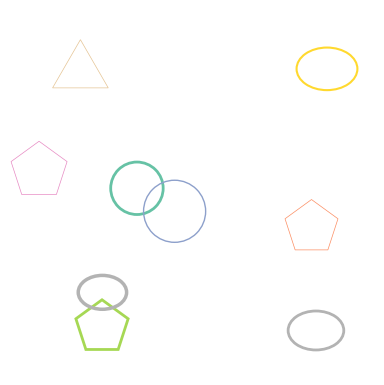[{"shape": "circle", "thickness": 2, "radius": 0.34, "center": [0.356, 0.511]}, {"shape": "pentagon", "thickness": 0.5, "radius": 0.36, "center": [0.809, 0.409]}, {"shape": "circle", "thickness": 1, "radius": 0.4, "center": [0.454, 0.451]}, {"shape": "pentagon", "thickness": 0.5, "radius": 0.38, "center": [0.101, 0.557]}, {"shape": "pentagon", "thickness": 2, "radius": 0.36, "center": [0.265, 0.15]}, {"shape": "oval", "thickness": 1.5, "radius": 0.39, "center": [0.849, 0.821]}, {"shape": "triangle", "thickness": 0.5, "radius": 0.42, "center": [0.209, 0.813]}, {"shape": "oval", "thickness": 2, "radius": 0.36, "center": [0.821, 0.142]}, {"shape": "oval", "thickness": 2.5, "radius": 0.31, "center": [0.266, 0.241]}]